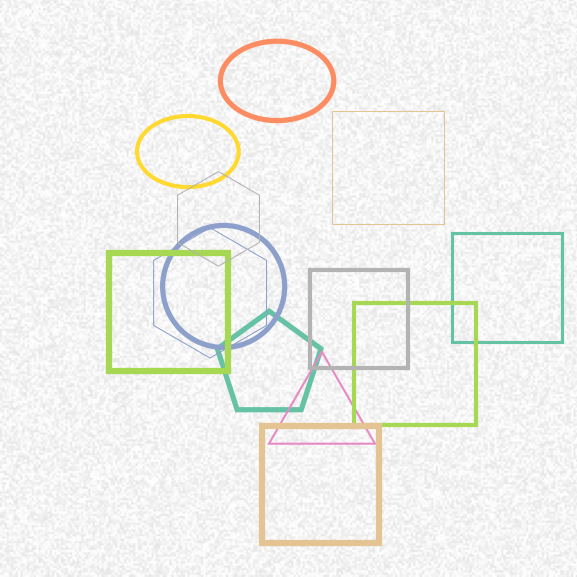[{"shape": "square", "thickness": 1.5, "radius": 0.47, "center": [0.878, 0.501]}, {"shape": "pentagon", "thickness": 2.5, "radius": 0.47, "center": [0.466, 0.366]}, {"shape": "oval", "thickness": 2.5, "radius": 0.49, "center": [0.48, 0.859]}, {"shape": "circle", "thickness": 2.5, "radius": 0.53, "center": [0.387, 0.503]}, {"shape": "hexagon", "thickness": 0.5, "radius": 0.56, "center": [0.364, 0.492]}, {"shape": "triangle", "thickness": 1, "radius": 0.53, "center": [0.557, 0.284]}, {"shape": "square", "thickness": 3, "radius": 0.51, "center": [0.292, 0.459]}, {"shape": "square", "thickness": 2, "radius": 0.53, "center": [0.718, 0.369]}, {"shape": "oval", "thickness": 2, "radius": 0.44, "center": [0.325, 0.737]}, {"shape": "square", "thickness": 0.5, "radius": 0.49, "center": [0.672, 0.709]}, {"shape": "square", "thickness": 3, "radius": 0.51, "center": [0.555, 0.16]}, {"shape": "square", "thickness": 2, "radius": 0.42, "center": [0.622, 0.447]}, {"shape": "hexagon", "thickness": 0.5, "radius": 0.41, "center": [0.378, 0.62]}]